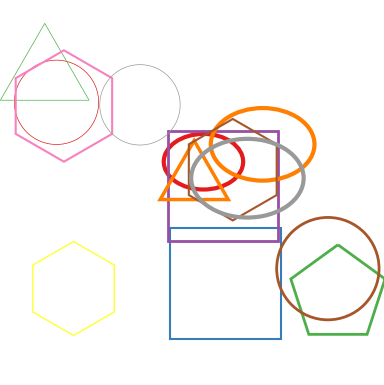[{"shape": "oval", "thickness": 3, "radius": 0.52, "center": [0.528, 0.58]}, {"shape": "circle", "thickness": 0.5, "radius": 0.55, "center": [0.147, 0.734]}, {"shape": "square", "thickness": 1.5, "radius": 0.72, "center": [0.585, 0.265]}, {"shape": "triangle", "thickness": 0.5, "radius": 0.67, "center": [0.116, 0.806]}, {"shape": "pentagon", "thickness": 2, "radius": 0.64, "center": [0.878, 0.236]}, {"shape": "square", "thickness": 2, "radius": 0.72, "center": [0.578, 0.517]}, {"shape": "oval", "thickness": 3, "radius": 0.67, "center": [0.682, 0.625]}, {"shape": "triangle", "thickness": 2.5, "radius": 0.51, "center": [0.504, 0.533]}, {"shape": "hexagon", "thickness": 1, "radius": 0.61, "center": [0.191, 0.251]}, {"shape": "circle", "thickness": 2, "radius": 0.66, "center": [0.852, 0.302]}, {"shape": "hexagon", "thickness": 1.5, "radius": 0.66, "center": [0.605, 0.559]}, {"shape": "hexagon", "thickness": 1.5, "radius": 0.72, "center": [0.166, 0.725]}, {"shape": "circle", "thickness": 0.5, "radius": 0.52, "center": [0.364, 0.728]}, {"shape": "oval", "thickness": 3, "radius": 0.73, "center": [0.643, 0.537]}]